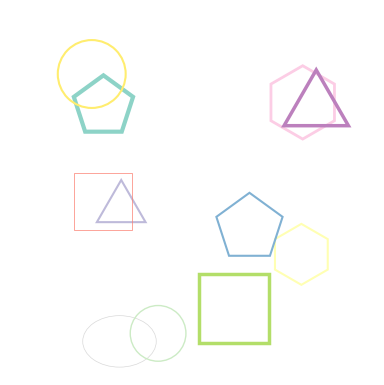[{"shape": "pentagon", "thickness": 3, "radius": 0.4, "center": [0.269, 0.723]}, {"shape": "hexagon", "thickness": 1.5, "radius": 0.4, "center": [0.783, 0.339]}, {"shape": "triangle", "thickness": 1.5, "radius": 0.36, "center": [0.315, 0.459]}, {"shape": "square", "thickness": 0.5, "radius": 0.37, "center": [0.267, 0.477]}, {"shape": "pentagon", "thickness": 1.5, "radius": 0.45, "center": [0.648, 0.409]}, {"shape": "square", "thickness": 2.5, "radius": 0.45, "center": [0.608, 0.199]}, {"shape": "hexagon", "thickness": 2, "radius": 0.48, "center": [0.786, 0.734]}, {"shape": "oval", "thickness": 0.5, "radius": 0.48, "center": [0.31, 0.113]}, {"shape": "triangle", "thickness": 2.5, "radius": 0.48, "center": [0.821, 0.722]}, {"shape": "circle", "thickness": 1, "radius": 0.36, "center": [0.411, 0.134]}, {"shape": "circle", "thickness": 1.5, "radius": 0.44, "center": [0.238, 0.808]}]